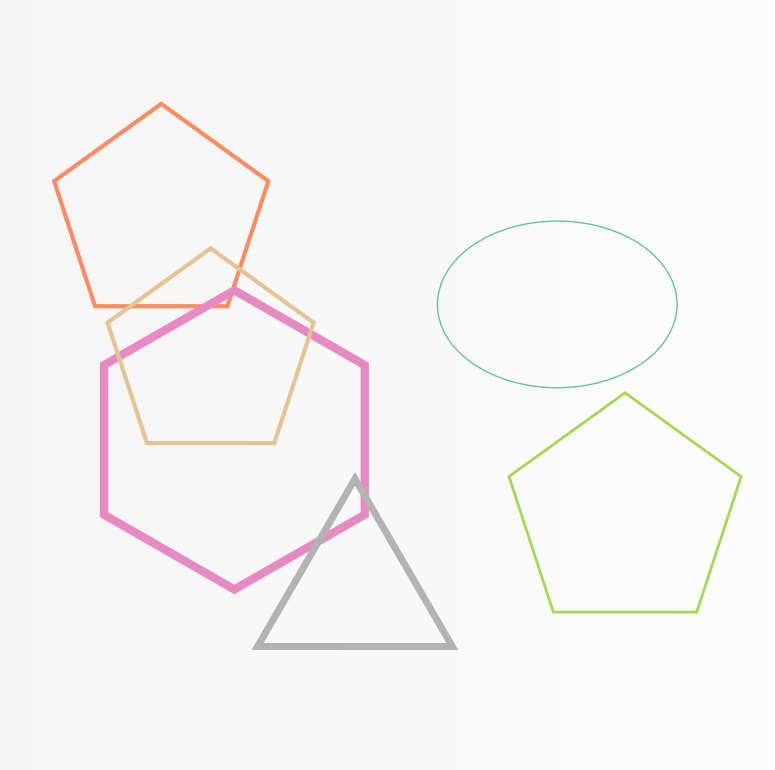[{"shape": "oval", "thickness": 0.5, "radius": 0.77, "center": [0.719, 0.605]}, {"shape": "pentagon", "thickness": 1.5, "radius": 0.73, "center": [0.208, 0.72]}, {"shape": "hexagon", "thickness": 3, "radius": 0.97, "center": [0.302, 0.429]}, {"shape": "pentagon", "thickness": 1, "radius": 0.79, "center": [0.807, 0.332]}, {"shape": "pentagon", "thickness": 1.5, "radius": 0.7, "center": [0.272, 0.538]}, {"shape": "triangle", "thickness": 2.5, "radius": 0.73, "center": [0.458, 0.233]}]